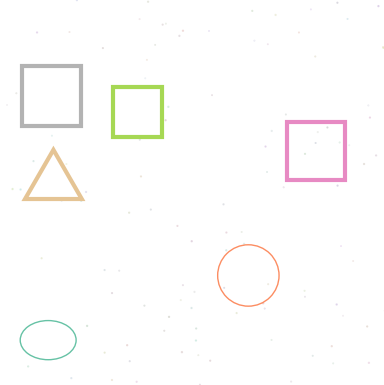[{"shape": "oval", "thickness": 1, "radius": 0.36, "center": [0.125, 0.117]}, {"shape": "circle", "thickness": 1, "radius": 0.4, "center": [0.645, 0.284]}, {"shape": "square", "thickness": 3, "radius": 0.37, "center": [0.821, 0.608]}, {"shape": "square", "thickness": 3, "radius": 0.32, "center": [0.358, 0.709]}, {"shape": "triangle", "thickness": 3, "radius": 0.43, "center": [0.139, 0.526]}, {"shape": "square", "thickness": 3, "radius": 0.39, "center": [0.134, 0.75]}]